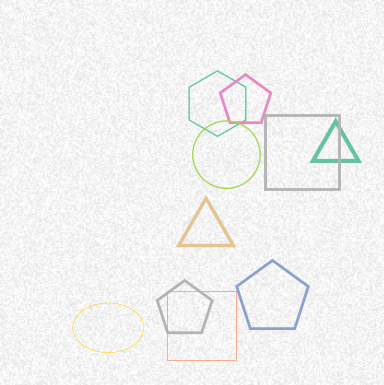[{"shape": "triangle", "thickness": 3, "radius": 0.34, "center": [0.872, 0.616]}, {"shape": "hexagon", "thickness": 1, "radius": 0.43, "center": [0.565, 0.731]}, {"shape": "square", "thickness": 0.5, "radius": 0.45, "center": [0.523, 0.154]}, {"shape": "pentagon", "thickness": 2, "radius": 0.49, "center": [0.708, 0.226]}, {"shape": "pentagon", "thickness": 2, "radius": 0.35, "center": [0.638, 0.737]}, {"shape": "circle", "thickness": 1, "radius": 0.44, "center": [0.588, 0.598]}, {"shape": "oval", "thickness": 0.5, "radius": 0.46, "center": [0.281, 0.148]}, {"shape": "triangle", "thickness": 2.5, "radius": 0.41, "center": [0.535, 0.403]}, {"shape": "pentagon", "thickness": 2, "radius": 0.38, "center": [0.48, 0.196]}, {"shape": "square", "thickness": 2, "radius": 0.48, "center": [0.784, 0.605]}]